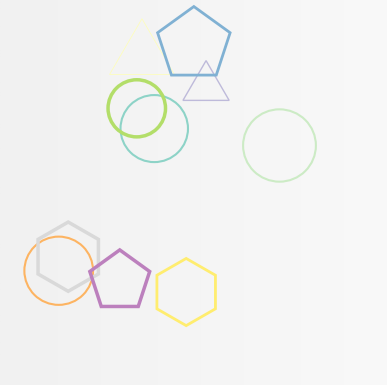[{"shape": "circle", "thickness": 1.5, "radius": 0.44, "center": [0.398, 0.666]}, {"shape": "triangle", "thickness": 0.5, "radius": 0.48, "center": [0.366, 0.855]}, {"shape": "triangle", "thickness": 1, "radius": 0.34, "center": [0.532, 0.774]}, {"shape": "pentagon", "thickness": 2, "radius": 0.49, "center": [0.5, 0.885]}, {"shape": "circle", "thickness": 1.5, "radius": 0.44, "center": [0.152, 0.297]}, {"shape": "circle", "thickness": 2.5, "radius": 0.37, "center": [0.353, 0.719]}, {"shape": "hexagon", "thickness": 2.5, "radius": 0.45, "center": [0.176, 0.333]}, {"shape": "pentagon", "thickness": 2.5, "radius": 0.41, "center": [0.309, 0.27]}, {"shape": "circle", "thickness": 1.5, "radius": 0.47, "center": [0.721, 0.622]}, {"shape": "hexagon", "thickness": 2, "radius": 0.44, "center": [0.48, 0.241]}]